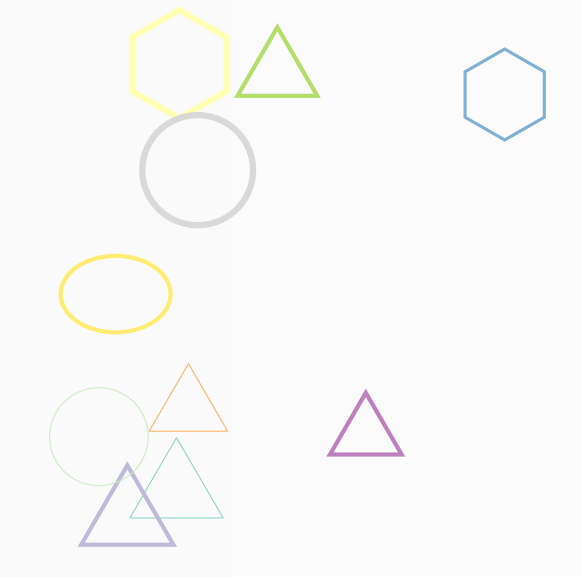[{"shape": "triangle", "thickness": 0.5, "radius": 0.46, "center": [0.304, 0.149]}, {"shape": "hexagon", "thickness": 3, "radius": 0.47, "center": [0.309, 0.888]}, {"shape": "triangle", "thickness": 2, "radius": 0.46, "center": [0.219, 0.102]}, {"shape": "hexagon", "thickness": 1.5, "radius": 0.39, "center": [0.868, 0.835]}, {"shape": "triangle", "thickness": 0.5, "radius": 0.39, "center": [0.324, 0.291]}, {"shape": "triangle", "thickness": 2, "radius": 0.4, "center": [0.477, 0.873]}, {"shape": "circle", "thickness": 3, "radius": 0.48, "center": [0.34, 0.704]}, {"shape": "triangle", "thickness": 2, "radius": 0.36, "center": [0.629, 0.248]}, {"shape": "circle", "thickness": 0.5, "radius": 0.42, "center": [0.17, 0.243]}, {"shape": "oval", "thickness": 2, "radius": 0.47, "center": [0.199, 0.49]}]